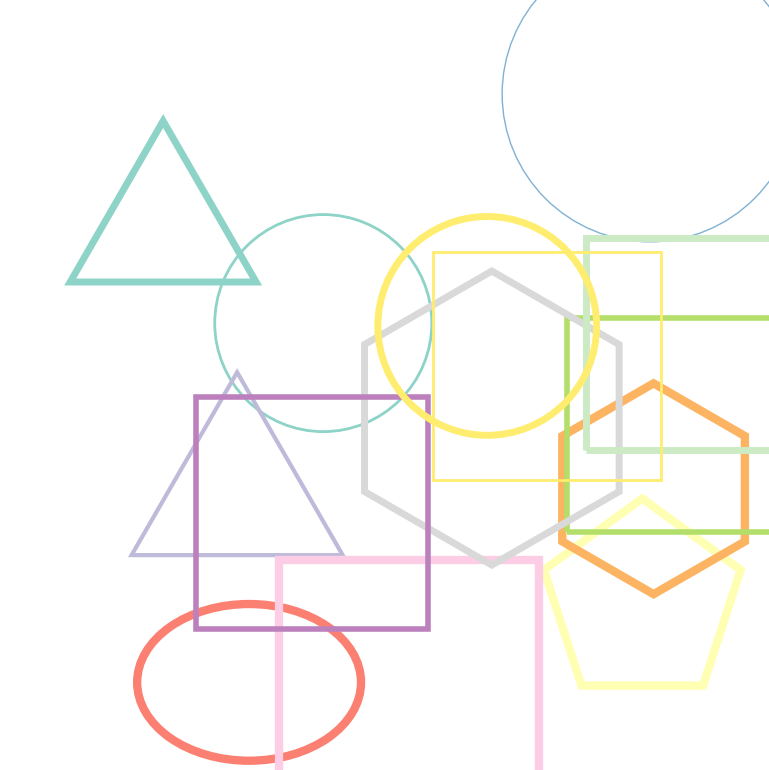[{"shape": "triangle", "thickness": 2.5, "radius": 0.7, "center": [0.212, 0.703]}, {"shape": "circle", "thickness": 1, "radius": 0.7, "center": [0.42, 0.58]}, {"shape": "pentagon", "thickness": 3, "radius": 0.67, "center": [0.834, 0.218]}, {"shape": "triangle", "thickness": 1.5, "radius": 0.79, "center": [0.308, 0.358]}, {"shape": "oval", "thickness": 3, "radius": 0.73, "center": [0.324, 0.114]}, {"shape": "circle", "thickness": 0.5, "radius": 0.96, "center": [0.844, 0.878]}, {"shape": "hexagon", "thickness": 3, "radius": 0.68, "center": [0.849, 0.365]}, {"shape": "square", "thickness": 2, "radius": 0.69, "center": [0.875, 0.448]}, {"shape": "square", "thickness": 3, "radius": 0.84, "center": [0.531, 0.105]}, {"shape": "hexagon", "thickness": 2.5, "radius": 0.95, "center": [0.639, 0.457]}, {"shape": "square", "thickness": 2, "radius": 0.75, "center": [0.405, 0.334]}, {"shape": "square", "thickness": 2.5, "radius": 0.69, "center": [0.899, 0.553]}, {"shape": "circle", "thickness": 2.5, "radius": 0.71, "center": [0.633, 0.577]}, {"shape": "square", "thickness": 1, "radius": 0.74, "center": [0.711, 0.525]}]